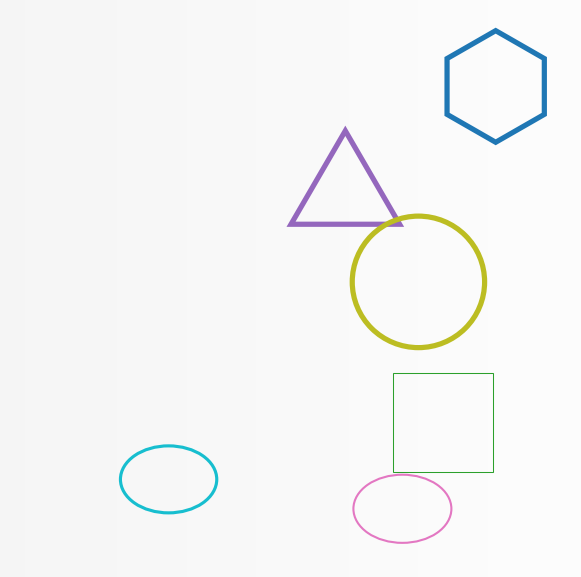[{"shape": "hexagon", "thickness": 2.5, "radius": 0.48, "center": [0.853, 0.849]}, {"shape": "square", "thickness": 0.5, "radius": 0.43, "center": [0.762, 0.268]}, {"shape": "triangle", "thickness": 2.5, "radius": 0.54, "center": [0.594, 0.665]}, {"shape": "oval", "thickness": 1, "radius": 0.42, "center": [0.692, 0.118]}, {"shape": "circle", "thickness": 2.5, "radius": 0.57, "center": [0.72, 0.511]}, {"shape": "oval", "thickness": 1.5, "radius": 0.41, "center": [0.29, 0.169]}]